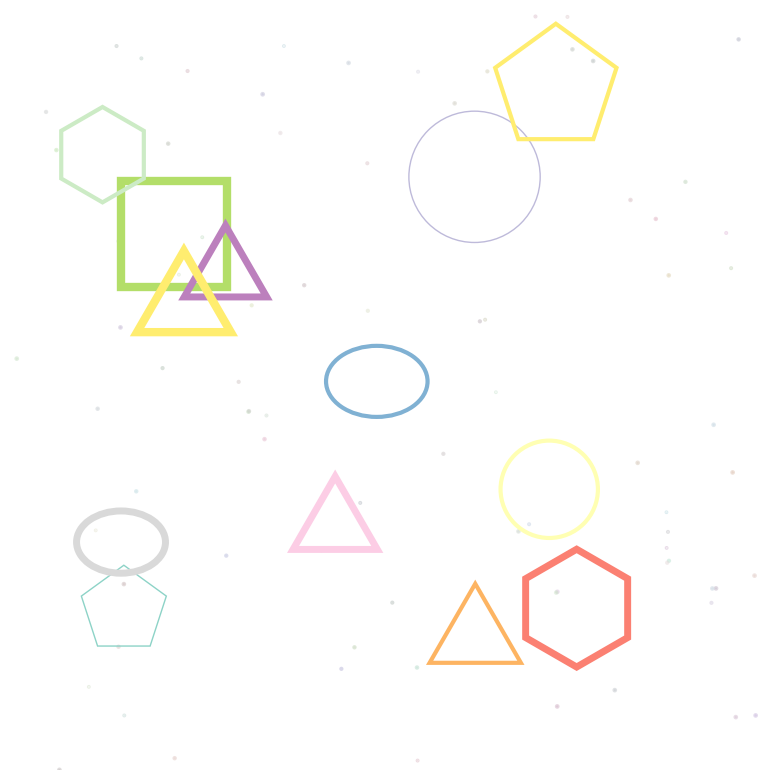[{"shape": "pentagon", "thickness": 0.5, "radius": 0.29, "center": [0.161, 0.208]}, {"shape": "circle", "thickness": 1.5, "radius": 0.32, "center": [0.713, 0.365]}, {"shape": "circle", "thickness": 0.5, "radius": 0.43, "center": [0.616, 0.77]}, {"shape": "hexagon", "thickness": 2.5, "radius": 0.38, "center": [0.749, 0.21]}, {"shape": "oval", "thickness": 1.5, "radius": 0.33, "center": [0.489, 0.505]}, {"shape": "triangle", "thickness": 1.5, "radius": 0.34, "center": [0.617, 0.173]}, {"shape": "square", "thickness": 3, "radius": 0.34, "center": [0.226, 0.696]}, {"shape": "triangle", "thickness": 2.5, "radius": 0.32, "center": [0.435, 0.318]}, {"shape": "oval", "thickness": 2.5, "radius": 0.29, "center": [0.157, 0.296]}, {"shape": "triangle", "thickness": 2.5, "radius": 0.31, "center": [0.293, 0.645]}, {"shape": "hexagon", "thickness": 1.5, "radius": 0.31, "center": [0.133, 0.799]}, {"shape": "triangle", "thickness": 3, "radius": 0.35, "center": [0.239, 0.604]}, {"shape": "pentagon", "thickness": 1.5, "radius": 0.41, "center": [0.722, 0.886]}]